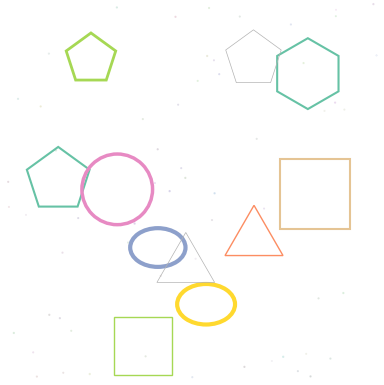[{"shape": "hexagon", "thickness": 1.5, "radius": 0.46, "center": [0.8, 0.809]}, {"shape": "pentagon", "thickness": 1.5, "radius": 0.43, "center": [0.151, 0.533]}, {"shape": "triangle", "thickness": 1, "radius": 0.43, "center": [0.66, 0.38]}, {"shape": "oval", "thickness": 3, "radius": 0.36, "center": [0.41, 0.357]}, {"shape": "circle", "thickness": 2.5, "radius": 0.46, "center": [0.305, 0.508]}, {"shape": "pentagon", "thickness": 2, "radius": 0.34, "center": [0.236, 0.847]}, {"shape": "square", "thickness": 1, "radius": 0.37, "center": [0.372, 0.101]}, {"shape": "oval", "thickness": 3, "radius": 0.38, "center": [0.535, 0.21]}, {"shape": "square", "thickness": 1.5, "radius": 0.46, "center": [0.818, 0.496]}, {"shape": "triangle", "thickness": 0.5, "radius": 0.43, "center": [0.483, 0.31]}, {"shape": "pentagon", "thickness": 0.5, "radius": 0.38, "center": [0.658, 0.847]}]